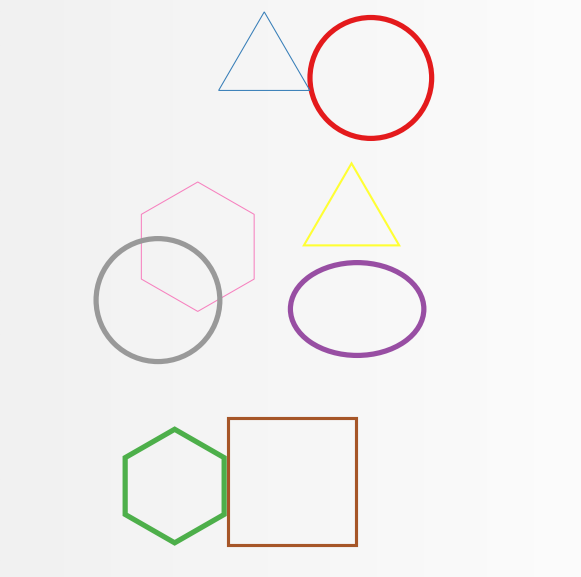[{"shape": "circle", "thickness": 2.5, "radius": 0.52, "center": [0.638, 0.864]}, {"shape": "triangle", "thickness": 0.5, "radius": 0.45, "center": [0.455, 0.888]}, {"shape": "hexagon", "thickness": 2.5, "radius": 0.49, "center": [0.3, 0.157]}, {"shape": "oval", "thickness": 2.5, "radius": 0.57, "center": [0.614, 0.464]}, {"shape": "triangle", "thickness": 1, "radius": 0.47, "center": [0.605, 0.622]}, {"shape": "square", "thickness": 1.5, "radius": 0.55, "center": [0.502, 0.165]}, {"shape": "hexagon", "thickness": 0.5, "radius": 0.56, "center": [0.34, 0.572]}, {"shape": "circle", "thickness": 2.5, "radius": 0.53, "center": [0.272, 0.48]}]